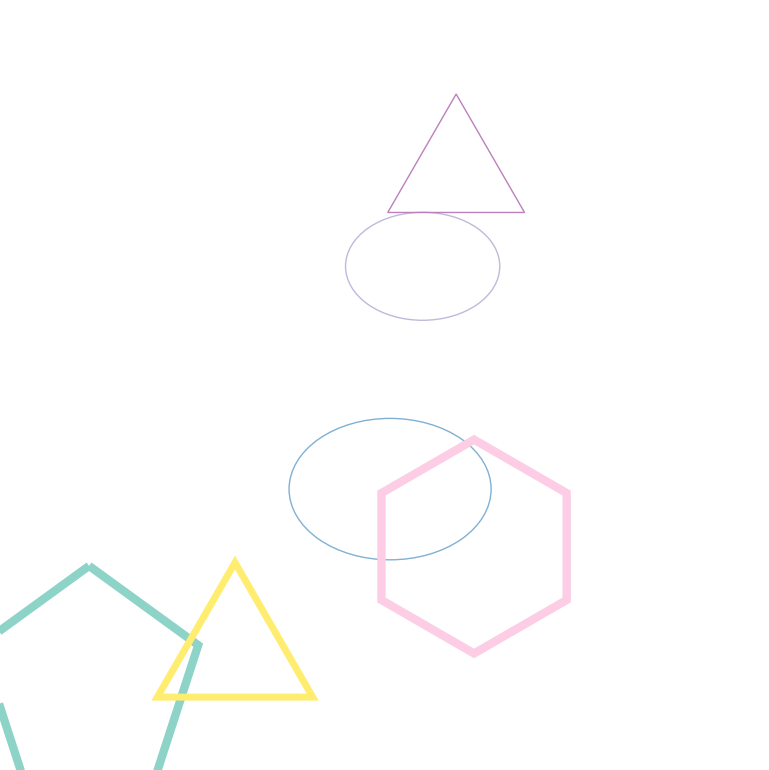[{"shape": "pentagon", "thickness": 3, "radius": 0.75, "center": [0.116, 0.116]}, {"shape": "oval", "thickness": 0.5, "radius": 0.5, "center": [0.549, 0.654]}, {"shape": "oval", "thickness": 0.5, "radius": 0.66, "center": [0.507, 0.365]}, {"shape": "hexagon", "thickness": 3, "radius": 0.69, "center": [0.616, 0.29]}, {"shape": "triangle", "thickness": 0.5, "radius": 0.51, "center": [0.592, 0.775]}, {"shape": "triangle", "thickness": 2.5, "radius": 0.58, "center": [0.305, 0.153]}]